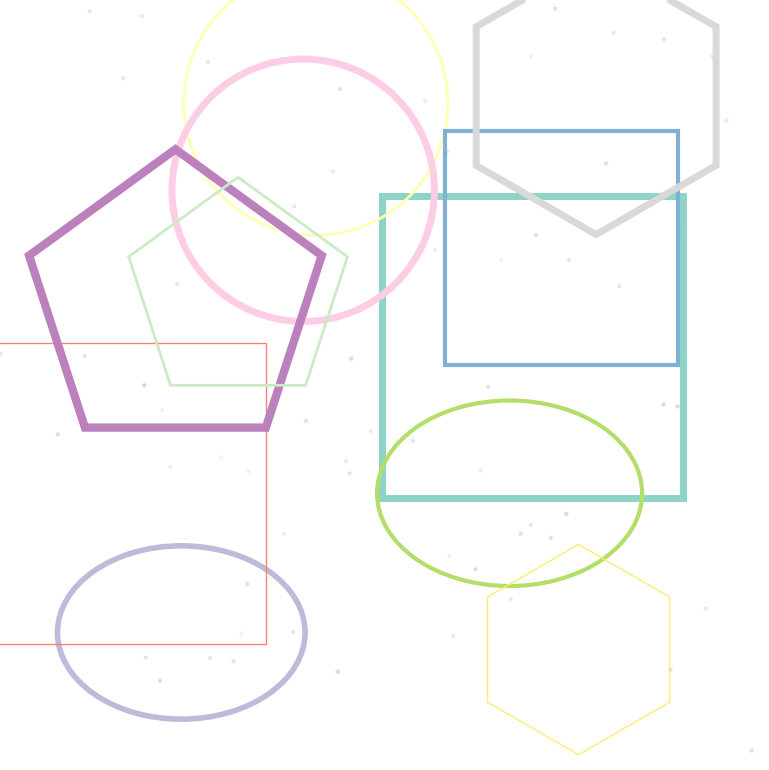[{"shape": "square", "thickness": 2.5, "radius": 0.98, "center": [0.691, 0.549]}, {"shape": "circle", "thickness": 1, "radius": 0.86, "center": [0.41, 0.866]}, {"shape": "oval", "thickness": 2, "radius": 0.8, "center": [0.235, 0.179]}, {"shape": "square", "thickness": 0.5, "radius": 0.98, "center": [0.15, 0.359]}, {"shape": "square", "thickness": 1.5, "radius": 0.76, "center": [0.729, 0.678]}, {"shape": "oval", "thickness": 1.5, "radius": 0.86, "center": [0.662, 0.359]}, {"shape": "circle", "thickness": 2.5, "radius": 0.85, "center": [0.394, 0.753]}, {"shape": "hexagon", "thickness": 2.5, "radius": 0.9, "center": [0.774, 0.875]}, {"shape": "pentagon", "thickness": 3, "radius": 1.0, "center": [0.228, 0.606]}, {"shape": "pentagon", "thickness": 1, "radius": 0.75, "center": [0.309, 0.62]}, {"shape": "hexagon", "thickness": 0.5, "radius": 0.68, "center": [0.751, 0.156]}]